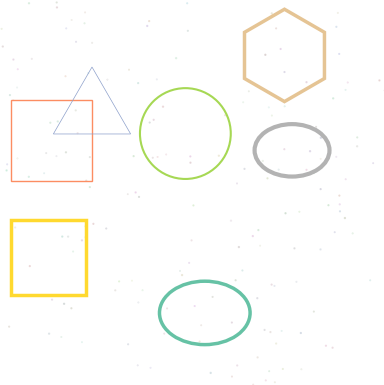[{"shape": "oval", "thickness": 2.5, "radius": 0.59, "center": [0.532, 0.187]}, {"shape": "square", "thickness": 1, "radius": 0.53, "center": [0.134, 0.634]}, {"shape": "triangle", "thickness": 0.5, "radius": 0.58, "center": [0.239, 0.71]}, {"shape": "circle", "thickness": 1.5, "radius": 0.59, "center": [0.481, 0.653]}, {"shape": "square", "thickness": 2.5, "radius": 0.49, "center": [0.125, 0.331]}, {"shape": "hexagon", "thickness": 2.5, "radius": 0.6, "center": [0.739, 0.856]}, {"shape": "oval", "thickness": 3, "radius": 0.49, "center": [0.759, 0.61]}]